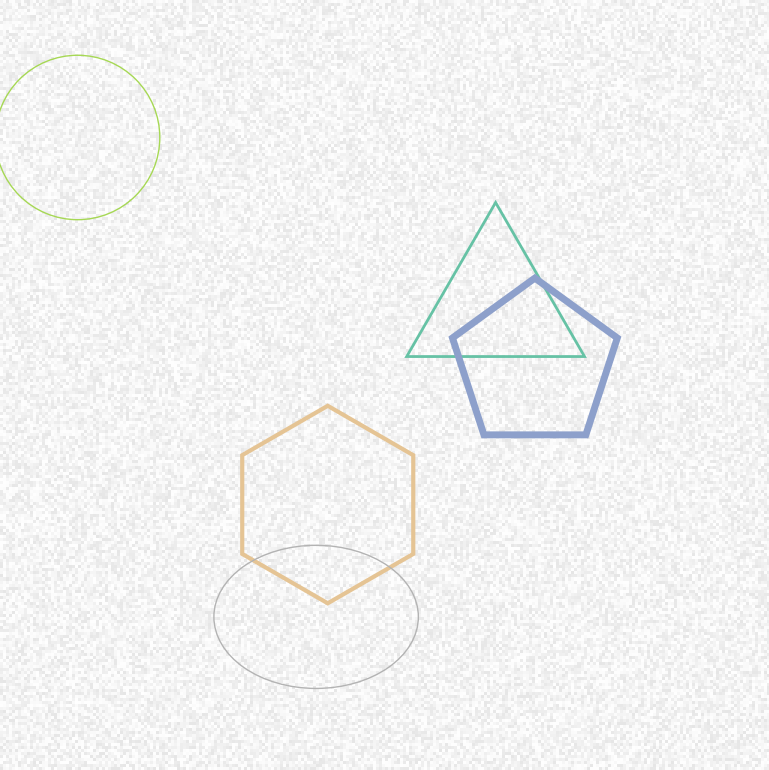[{"shape": "triangle", "thickness": 1, "radius": 0.67, "center": [0.644, 0.604]}, {"shape": "pentagon", "thickness": 2.5, "radius": 0.56, "center": [0.695, 0.526]}, {"shape": "circle", "thickness": 0.5, "radius": 0.53, "center": [0.101, 0.821]}, {"shape": "hexagon", "thickness": 1.5, "radius": 0.64, "center": [0.426, 0.345]}, {"shape": "oval", "thickness": 0.5, "radius": 0.66, "center": [0.411, 0.199]}]